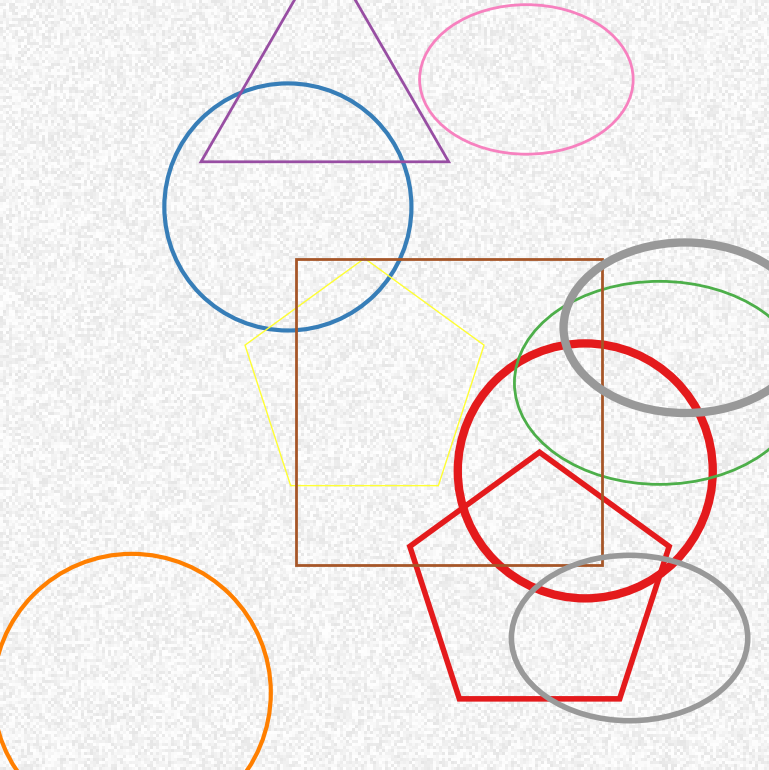[{"shape": "circle", "thickness": 3, "radius": 0.83, "center": [0.76, 0.388]}, {"shape": "pentagon", "thickness": 2, "radius": 0.89, "center": [0.701, 0.236]}, {"shape": "circle", "thickness": 1.5, "radius": 0.8, "center": [0.374, 0.731]}, {"shape": "oval", "thickness": 1, "radius": 0.94, "center": [0.856, 0.503]}, {"shape": "triangle", "thickness": 1, "radius": 0.93, "center": [0.422, 0.883]}, {"shape": "circle", "thickness": 1.5, "radius": 0.9, "center": [0.171, 0.1]}, {"shape": "pentagon", "thickness": 0.5, "radius": 0.82, "center": [0.473, 0.501]}, {"shape": "square", "thickness": 1, "radius": 0.99, "center": [0.583, 0.465]}, {"shape": "oval", "thickness": 1, "radius": 0.69, "center": [0.684, 0.897]}, {"shape": "oval", "thickness": 2, "radius": 0.77, "center": [0.818, 0.171]}, {"shape": "oval", "thickness": 3, "radius": 0.79, "center": [0.89, 0.574]}]